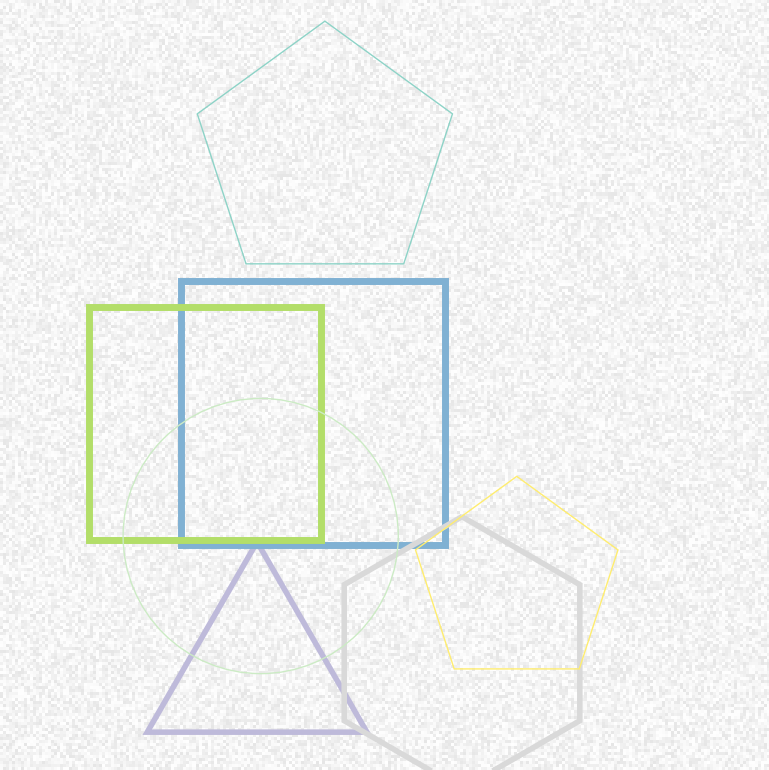[{"shape": "pentagon", "thickness": 0.5, "radius": 0.87, "center": [0.422, 0.798]}, {"shape": "triangle", "thickness": 2, "radius": 0.82, "center": [0.334, 0.131]}, {"shape": "square", "thickness": 2.5, "radius": 0.86, "center": [0.407, 0.464]}, {"shape": "square", "thickness": 2.5, "radius": 0.75, "center": [0.266, 0.45]}, {"shape": "hexagon", "thickness": 2, "radius": 0.88, "center": [0.6, 0.152]}, {"shape": "circle", "thickness": 0.5, "radius": 0.89, "center": [0.339, 0.304]}, {"shape": "pentagon", "thickness": 0.5, "radius": 0.69, "center": [0.671, 0.243]}]